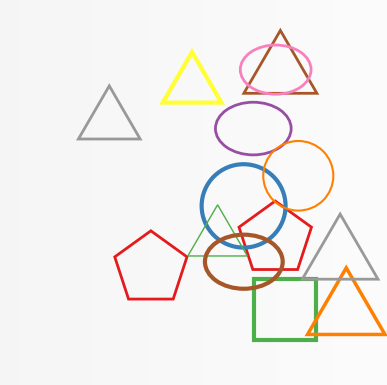[{"shape": "pentagon", "thickness": 2, "radius": 0.49, "center": [0.389, 0.302]}, {"shape": "pentagon", "thickness": 2, "radius": 0.49, "center": [0.71, 0.38]}, {"shape": "circle", "thickness": 3, "radius": 0.54, "center": [0.629, 0.465]}, {"shape": "triangle", "thickness": 1, "radius": 0.44, "center": [0.562, 0.379]}, {"shape": "square", "thickness": 3, "radius": 0.4, "center": [0.735, 0.196]}, {"shape": "oval", "thickness": 2, "radius": 0.49, "center": [0.654, 0.666]}, {"shape": "triangle", "thickness": 2.5, "radius": 0.58, "center": [0.894, 0.189]}, {"shape": "circle", "thickness": 1.5, "radius": 0.45, "center": [0.77, 0.543]}, {"shape": "triangle", "thickness": 3, "radius": 0.44, "center": [0.496, 0.777]}, {"shape": "oval", "thickness": 3, "radius": 0.5, "center": [0.629, 0.32]}, {"shape": "triangle", "thickness": 2, "radius": 0.54, "center": [0.724, 0.812]}, {"shape": "oval", "thickness": 2, "radius": 0.46, "center": [0.711, 0.819]}, {"shape": "triangle", "thickness": 2, "radius": 0.56, "center": [0.878, 0.331]}, {"shape": "triangle", "thickness": 2, "radius": 0.46, "center": [0.282, 0.685]}]